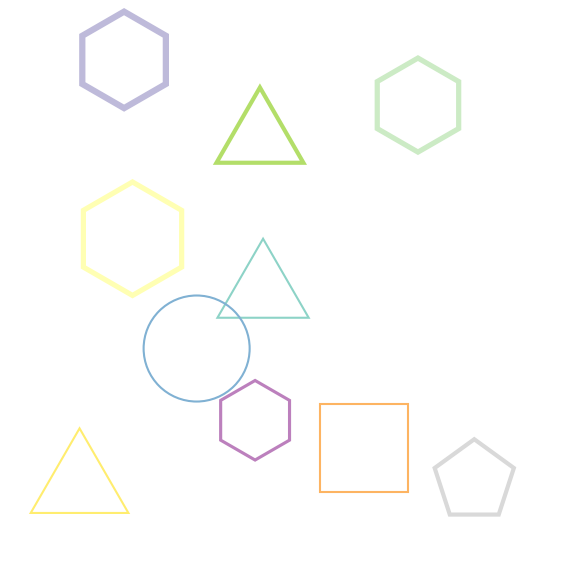[{"shape": "triangle", "thickness": 1, "radius": 0.46, "center": [0.456, 0.495]}, {"shape": "hexagon", "thickness": 2.5, "radius": 0.49, "center": [0.229, 0.586]}, {"shape": "hexagon", "thickness": 3, "radius": 0.42, "center": [0.215, 0.895]}, {"shape": "circle", "thickness": 1, "radius": 0.46, "center": [0.34, 0.396]}, {"shape": "square", "thickness": 1, "radius": 0.38, "center": [0.631, 0.223]}, {"shape": "triangle", "thickness": 2, "radius": 0.43, "center": [0.45, 0.761]}, {"shape": "pentagon", "thickness": 2, "radius": 0.36, "center": [0.821, 0.166]}, {"shape": "hexagon", "thickness": 1.5, "radius": 0.34, "center": [0.442, 0.271]}, {"shape": "hexagon", "thickness": 2.5, "radius": 0.41, "center": [0.724, 0.817]}, {"shape": "triangle", "thickness": 1, "radius": 0.49, "center": [0.138, 0.16]}]